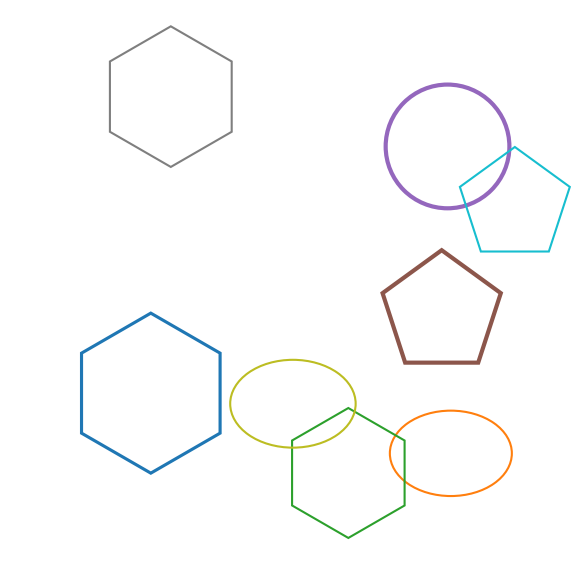[{"shape": "hexagon", "thickness": 1.5, "radius": 0.69, "center": [0.261, 0.318]}, {"shape": "oval", "thickness": 1, "radius": 0.53, "center": [0.781, 0.214]}, {"shape": "hexagon", "thickness": 1, "radius": 0.56, "center": [0.603, 0.18]}, {"shape": "circle", "thickness": 2, "radius": 0.54, "center": [0.775, 0.746]}, {"shape": "pentagon", "thickness": 2, "radius": 0.54, "center": [0.765, 0.458]}, {"shape": "hexagon", "thickness": 1, "radius": 0.61, "center": [0.296, 0.832]}, {"shape": "oval", "thickness": 1, "radius": 0.54, "center": [0.507, 0.3]}, {"shape": "pentagon", "thickness": 1, "radius": 0.5, "center": [0.892, 0.645]}]